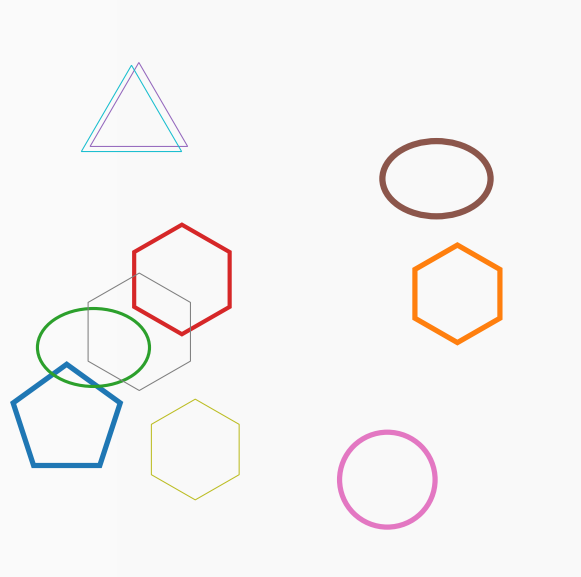[{"shape": "pentagon", "thickness": 2.5, "radius": 0.48, "center": [0.115, 0.271]}, {"shape": "hexagon", "thickness": 2.5, "radius": 0.42, "center": [0.787, 0.49]}, {"shape": "oval", "thickness": 1.5, "radius": 0.48, "center": [0.161, 0.397]}, {"shape": "hexagon", "thickness": 2, "radius": 0.47, "center": [0.313, 0.515]}, {"shape": "triangle", "thickness": 0.5, "radius": 0.48, "center": [0.239, 0.794]}, {"shape": "oval", "thickness": 3, "radius": 0.47, "center": [0.751, 0.69]}, {"shape": "circle", "thickness": 2.5, "radius": 0.41, "center": [0.666, 0.169]}, {"shape": "hexagon", "thickness": 0.5, "radius": 0.51, "center": [0.24, 0.425]}, {"shape": "hexagon", "thickness": 0.5, "radius": 0.44, "center": [0.336, 0.221]}, {"shape": "triangle", "thickness": 0.5, "radius": 0.5, "center": [0.226, 0.787]}]